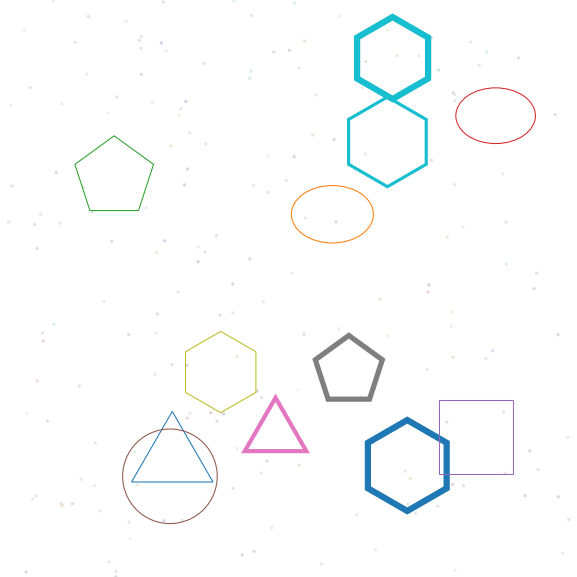[{"shape": "hexagon", "thickness": 3, "radius": 0.39, "center": [0.705, 0.193]}, {"shape": "triangle", "thickness": 0.5, "radius": 0.41, "center": [0.298, 0.205]}, {"shape": "oval", "thickness": 0.5, "radius": 0.36, "center": [0.576, 0.628]}, {"shape": "pentagon", "thickness": 0.5, "radius": 0.36, "center": [0.198, 0.692]}, {"shape": "oval", "thickness": 0.5, "radius": 0.34, "center": [0.858, 0.799]}, {"shape": "square", "thickness": 0.5, "radius": 0.32, "center": [0.824, 0.242]}, {"shape": "circle", "thickness": 0.5, "radius": 0.41, "center": [0.294, 0.174]}, {"shape": "triangle", "thickness": 2, "radius": 0.31, "center": [0.477, 0.249]}, {"shape": "pentagon", "thickness": 2.5, "radius": 0.3, "center": [0.604, 0.357]}, {"shape": "hexagon", "thickness": 0.5, "radius": 0.35, "center": [0.382, 0.355]}, {"shape": "hexagon", "thickness": 3, "radius": 0.35, "center": [0.68, 0.899]}, {"shape": "hexagon", "thickness": 1.5, "radius": 0.39, "center": [0.671, 0.753]}]